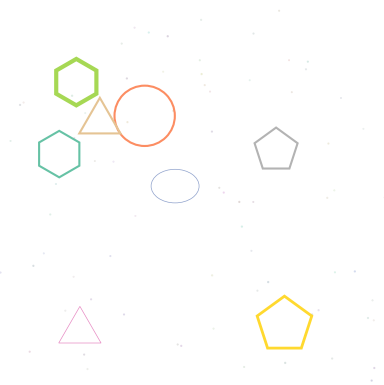[{"shape": "hexagon", "thickness": 1.5, "radius": 0.3, "center": [0.154, 0.6]}, {"shape": "circle", "thickness": 1.5, "radius": 0.39, "center": [0.376, 0.699]}, {"shape": "oval", "thickness": 0.5, "radius": 0.31, "center": [0.455, 0.517]}, {"shape": "triangle", "thickness": 0.5, "radius": 0.32, "center": [0.208, 0.141]}, {"shape": "hexagon", "thickness": 3, "radius": 0.3, "center": [0.198, 0.787]}, {"shape": "pentagon", "thickness": 2, "radius": 0.37, "center": [0.739, 0.156]}, {"shape": "triangle", "thickness": 1.5, "radius": 0.31, "center": [0.259, 0.684]}, {"shape": "pentagon", "thickness": 1.5, "radius": 0.29, "center": [0.717, 0.61]}]